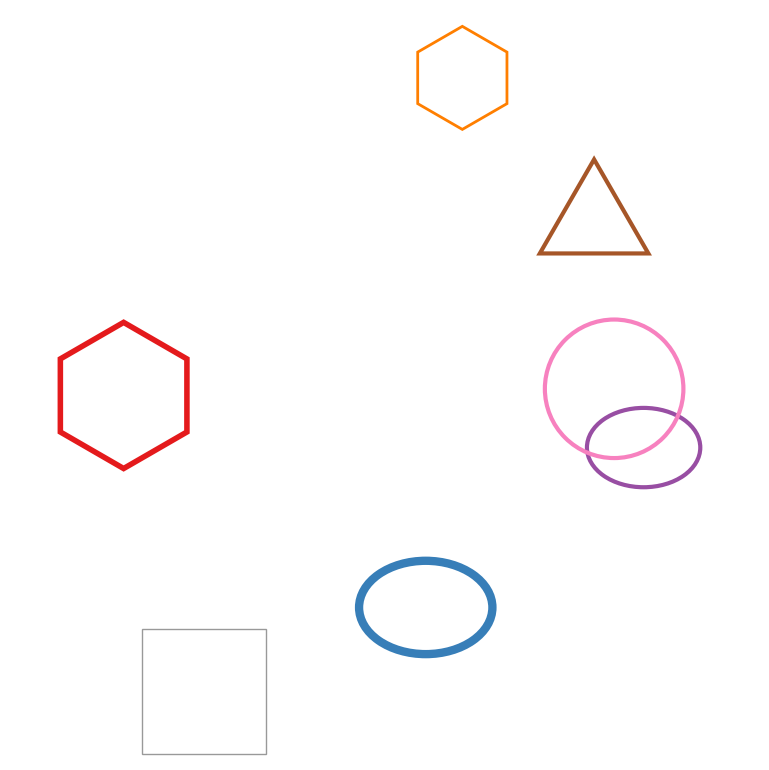[{"shape": "hexagon", "thickness": 2, "radius": 0.47, "center": [0.161, 0.486]}, {"shape": "oval", "thickness": 3, "radius": 0.43, "center": [0.553, 0.211]}, {"shape": "oval", "thickness": 1.5, "radius": 0.37, "center": [0.836, 0.419]}, {"shape": "hexagon", "thickness": 1, "radius": 0.33, "center": [0.6, 0.899]}, {"shape": "triangle", "thickness": 1.5, "radius": 0.41, "center": [0.772, 0.712]}, {"shape": "circle", "thickness": 1.5, "radius": 0.45, "center": [0.798, 0.495]}, {"shape": "square", "thickness": 0.5, "radius": 0.4, "center": [0.265, 0.102]}]